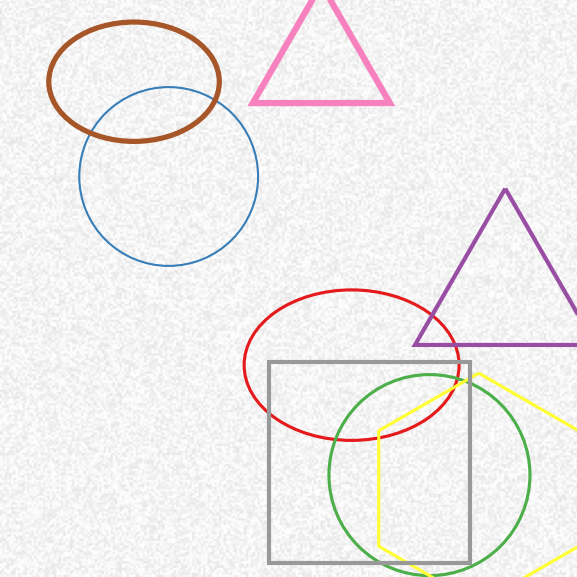[{"shape": "oval", "thickness": 1.5, "radius": 0.93, "center": [0.609, 0.367]}, {"shape": "circle", "thickness": 1, "radius": 0.77, "center": [0.292, 0.694]}, {"shape": "circle", "thickness": 1.5, "radius": 0.87, "center": [0.744, 0.176]}, {"shape": "triangle", "thickness": 2, "radius": 0.9, "center": [0.875, 0.492]}, {"shape": "hexagon", "thickness": 1.5, "radius": 1.0, "center": [0.829, 0.153]}, {"shape": "oval", "thickness": 2.5, "radius": 0.74, "center": [0.232, 0.858]}, {"shape": "triangle", "thickness": 3, "radius": 0.68, "center": [0.556, 0.889]}, {"shape": "square", "thickness": 2, "radius": 0.87, "center": [0.64, 0.198]}]